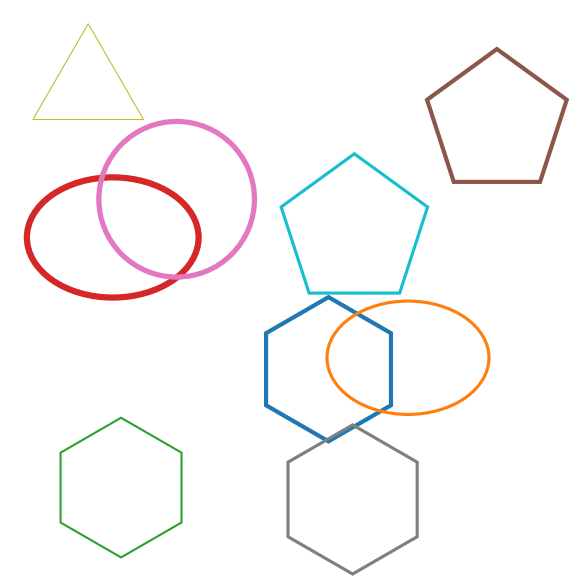[{"shape": "hexagon", "thickness": 2, "radius": 0.62, "center": [0.569, 0.36]}, {"shape": "oval", "thickness": 1.5, "radius": 0.7, "center": [0.706, 0.38]}, {"shape": "hexagon", "thickness": 1, "radius": 0.6, "center": [0.21, 0.155]}, {"shape": "oval", "thickness": 3, "radius": 0.74, "center": [0.195, 0.588]}, {"shape": "pentagon", "thickness": 2, "radius": 0.64, "center": [0.86, 0.787]}, {"shape": "circle", "thickness": 2.5, "radius": 0.67, "center": [0.306, 0.654]}, {"shape": "hexagon", "thickness": 1.5, "radius": 0.65, "center": [0.611, 0.134]}, {"shape": "triangle", "thickness": 0.5, "radius": 0.55, "center": [0.153, 0.847]}, {"shape": "pentagon", "thickness": 1.5, "radius": 0.67, "center": [0.614, 0.599]}]